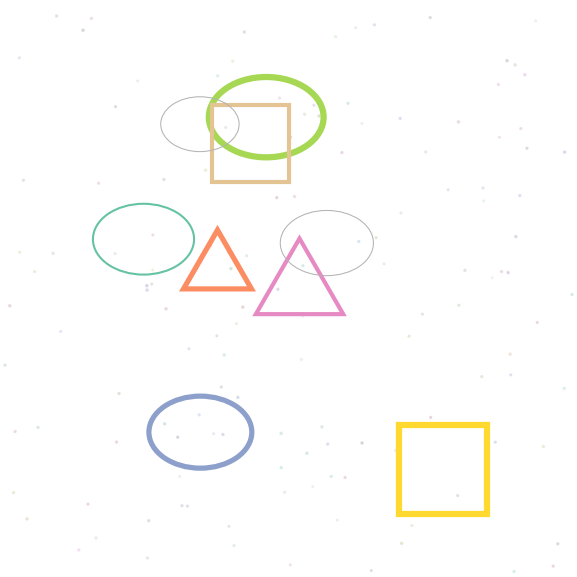[{"shape": "oval", "thickness": 1, "radius": 0.44, "center": [0.248, 0.585]}, {"shape": "triangle", "thickness": 2.5, "radius": 0.34, "center": [0.377, 0.533]}, {"shape": "oval", "thickness": 2.5, "radius": 0.45, "center": [0.347, 0.251]}, {"shape": "triangle", "thickness": 2, "radius": 0.44, "center": [0.519, 0.499]}, {"shape": "oval", "thickness": 3, "radius": 0.5, "center": [0.461, 0.796]}, {"shape": "square", "thickness": 3, "radius": 0.38, "center": [0.768, 0.186]}, {"shape": "square", "thickness": 2, "radius": 0.33, "center": [0.434, 0.75]}, {"shape": "oval", "thickness": 0.5, "radius": 0.34, "center": [0.346, 0.784]}, {"shape": "oval", "thickness": 0.5, "radius": 0.4, "center": [0.566, 0.578]}]